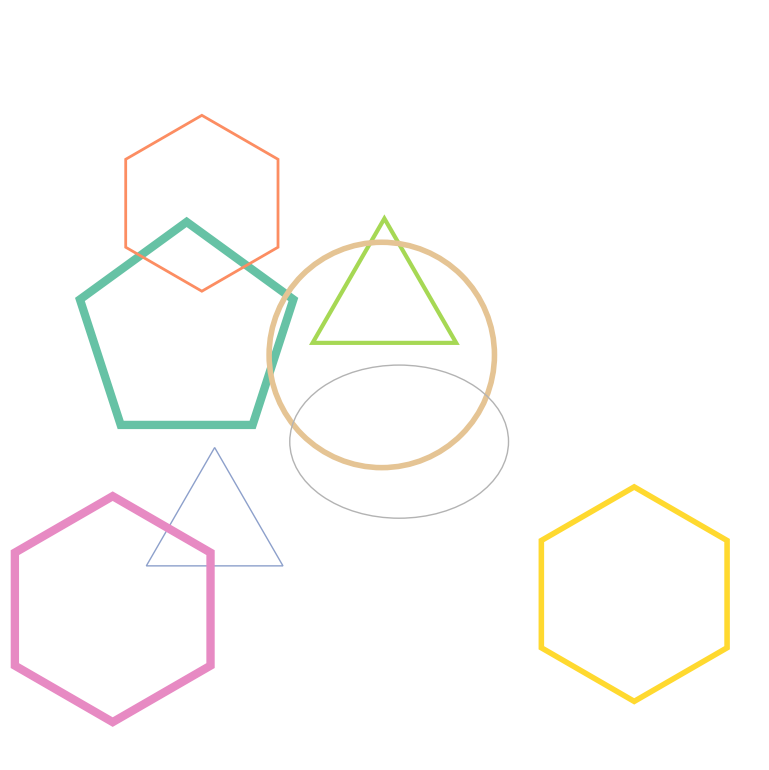[{"shape": "pentagon", "thickness": 3, "radius": 0.73, "center": [0.242, 0.566]}, {"shape": "hexagon", "thickness": 1, "radius": 0.57, "center": [0.262, 0.736]}, {"shape": "triangle", "thickness": 0.5, "radius": 0.51, "center": [0.279, 0.316]}, {"shape": "hexagon", "thickness": 3, "radius": 0.73, "center": [0.146, 0.209]}, {"shape": "triangle", "thickness": 1.5, "radius": 0.54, "center": [0.499, 0.609]}, {"shape": "hexagon", "thickness": 2, "radius": 0.7, "center": [0.824, 0.228]}, {"shape": "circle", "thickness": 2, "radius": 0.73, "center": [0.496, 0.539]}, {"shape": "oval", "thickness": 0.5, "radius": 0.71, "center": [0.518, 0.426]}]